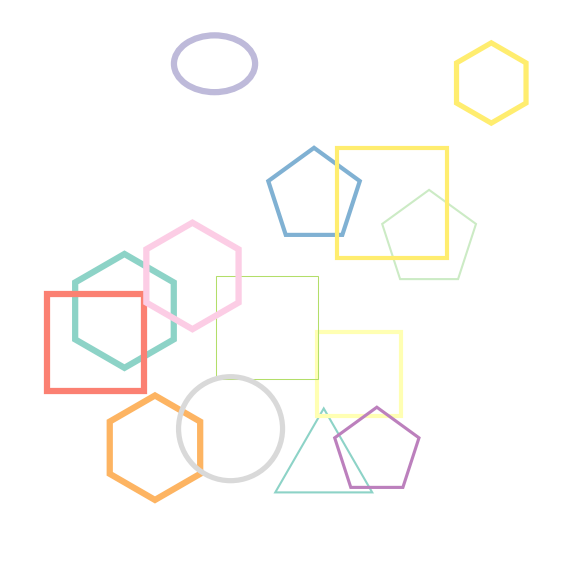[{"shape": "hexagon", "thickness": 3, "radius": 0.49, "center": [0.216, 0.461]}, {"shape": "triangle", "thickness": 1, "radius": 0.48, "center": [0.561, 0.195]}, {"shape": "square", "thickness": 2, "radius": 0.36, "center": [0.621, 0.352]}, {"shape": "oval", "thickness": 3, "radius": 0.35, "center": [0.371, 0.889]}, {"shape": "square", "thickness": 3, "radius": 0.42, "center": [0.166, 0.406]}, {"shape": "pentagon", "thickness": 2, "radius": 0.42, "center": [0.544, 0.66]}, {"shape": "hexagon", "thickness": 3, "radius": 0.45, "center": [0.268, 0.224]}, {"shape": "square", "thickness": 0.5, "radius": 0.44, "center": [0.462, 0.432]}, {"shape": "hexagon", "thickness": 3, "radius": 0.46, "center": [0.333, 0.521]}, {"shape": "circle", "thickness": 2.5, "radius": 0.45, "center": [0.399, 0.257]}, {"shape": "pentagon", "thickness": 1.5, "radius": 0.38, "center": [0.653, 0.217]}, {"shape": "pentagon", "thickness": 1, "radius": 0.43, "center": [0.743, 0.585]}, {"shape": "hexagon", "thickness": 2.5, "radius": 0.35, "center": [0.851, 0.855]}, {"shape": "square", "thickness": 2, "radius": 0.47, "center": [0.679, 0.647]}]